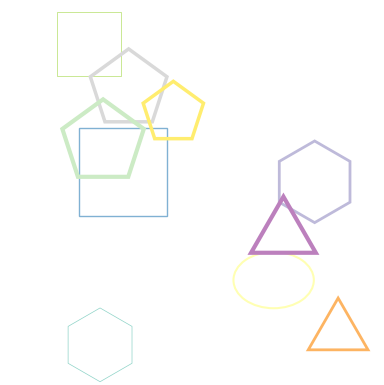[{"shape": "hexagon", "thickness": 0.5, "radius": 0.48, "center": [0.26, 0.104]}, {"shape": "oval", "thickness": 1.5, "radius": 0.52, "center": [0.711, 0.272]}, {"shape": "hexagon", "thickness": 2, "radius": 0.53, "center": [0.817, 0.528]}, {"shape": "square", "thickness": 1, "radius": 0.57, "center": [0.319, 0.553]}, {"shape": "triangle", "thickness": 2, "radius": 0.45, "center": [0.878, 0.136]}, {"shape": "square", "thickness": 0.5, "radius": 0.42, "center": [0.23, 0.885]}, {"shape": "pentagon", "thickness": 2.5, "radius": 0.52, "center": [0.334, 0.768]}, {"shape": "triangle", "thickness": 3, "radius": 0.49, "center": [0.736, 0.392]}, {"shape": "pentagon", "thickness": 3, "radius": 0.56, "center": [0.268, 0.631]}, {"shape": "pentagon", "thickness": 2.5, "radius": 0.41, "center": [0.45, 0.706]}]